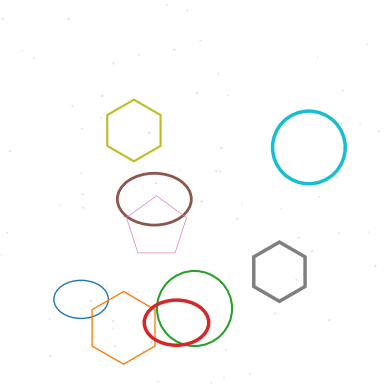[{"shape": "oval", "thickness": 1, "radius": 0.35, "center": [0.211, 0.222]}, {"shape": "hexagon", "thickness": 1, "radius": 0.47, "center": [0.321, 0.148]}, {"shape": "circle", "thickness": 1.5, "radius": 0.49, "center": [0.505, 0.199]}, {"shape": "oval", "thickness": 2.5, "radius": 0.42, "center": [0.458, 0.162]}, {"shape": "oval", "thickness": 2, "radius": 0.48, "center": [0.401, 0.483]}, {"shape": "pentagon", "thickness": 0.5, "radius": 0.41, "center": [0.406, 0.409]}, {"shape": "hexagon", "thickness": 2.5, "radius": 0.38, "center": [0.726, 0.294]}, {"shape": "hexagon", "thickness": 1.5, "radius": 0.4, "center": [0.348, 0.661]}, {"shape": "circle", "thickness": 2.5, "radius": 0.47, "center": [0.802, 0.617]}]